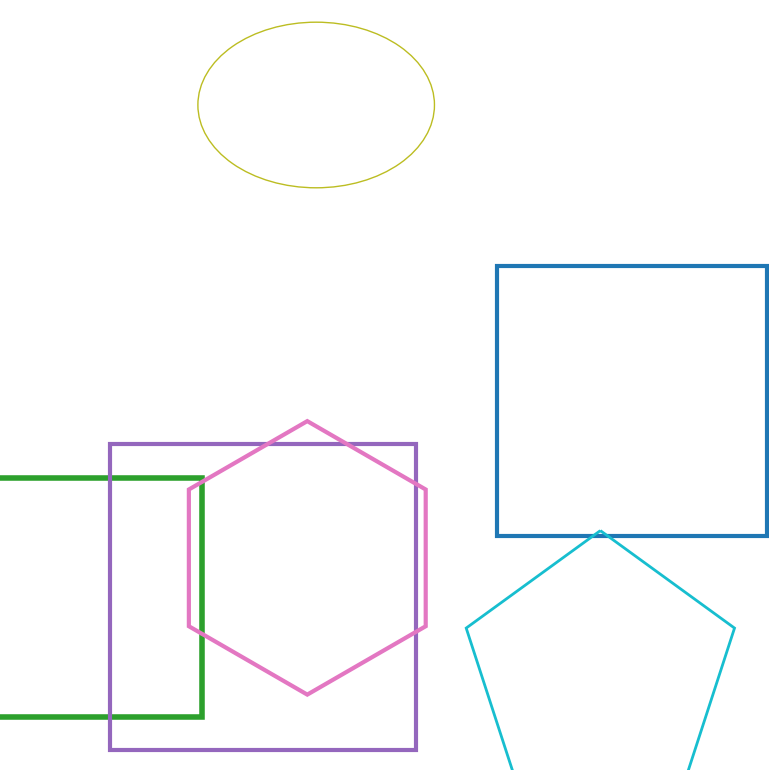[{"shape": "square", "thickness": 1.5, "radius": 0.88, "center": [0.821, 0.48]}, {"shape": "square", "thickness": 2, "radius": 0.78, "center": [0.106, 0.224]}, {"shape": "square", "thickness": 1.5, "radius": 0.99, "center": [0.342, 0.224]}, {"shape": "hexagon", "thickness": 1.5, "radius": 0.89, "center": [0.399, 0.275]}, {"shape": "oval", "thickness": 0.5, "radius": 0.77, "center": [0.411, 0.864]}, {"shape": "pentagon", "thickness": 1, "radius": 0.92, "center": [0.78, 0.128]}]